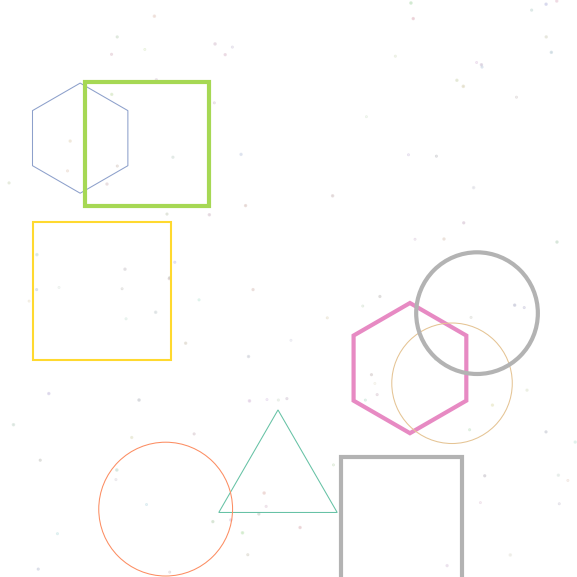[{"shape": "triangle", "thickness": 0.5, "radius": 0.59, "center": [0.481, 0.171]}, {"shape": "circle", "thickness": 0.5, "radius": 0.58, "center": [0.287, 0.118]}, {"shape": "hexagon", "thickness": 0.5, "radius": 0.48, "center": [0.139, 0.76]}, {"shape": "hexagon", "thickness": 2, "radius": 0.56, "center": [0.71, 0.362]}, {"shape": "square", "thickness": 2, "radius": 0.54, "center": [0.255, 0.75]}, {"shape": "square", "thickness": 1, "radius": 0.59, "center": [0.177, 0.495]}, {"shape": "circle", "thickness": 0.5, "radius": 0.52, "center": [0.783, 0.335]}, {"shape": "square", "thickness": 2, "radius": 0.52, "center": [0.696, 0.103]}, {"shape": "circle", "thickness": 2, "radius": 0.53, "center": [0.826, 0.457]}]